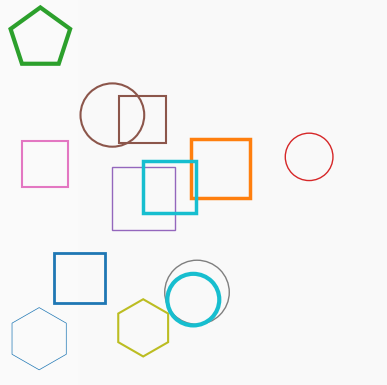[{"shape": "square", "thickness": 2, "radius": 0.33, "center": [0.204, 0.278]}, {"shape": "hexagon", "thickness": 0.5, "radius": 0.4, "center": [0.101, 0.12]}, {"shape": "square", "thickness": 2.5, "radius": 0.39, "center": [0.569, 0.563]}, {"shape": "pentagon", "thickness": 3, "radius": 0.4, "center": [0.104, 0.9]}, {"shape": "circle", "thickness": 1, "radius": 0.31, "center": [0.798, 0.593]}, {"shape": "square", "thickness": 1, "radius": 0.41, "center": [0.371, 0.483]}, {"shape": "circle", "thickness": 1.5, "radius": 0.41, "center": [0.29, 0.701]}, {"shape": "square", "thickness": 1.5, "radius": 0.3, "center": [0.367, 0.69]}, {"shape": "square", "thickness": 1.5, "radius": 0.3, "center": [0.116, 0.573]}, {"shape": "circle", "thickness": 1, "radius": 0.42, "center": [0.508, 0.241]}, {"shape": "hexagon", "thickness": 1.5, "radius": 0.37, "center": [0.37, 0.148]}, {"shape": "square", "thickness": 2.5, "radius": 0.34, "center": [0.437, 0.514]}, {"shape": "circle", "thickness": 3, "radius": 0.34, "center": [0.499, 0.222]}]